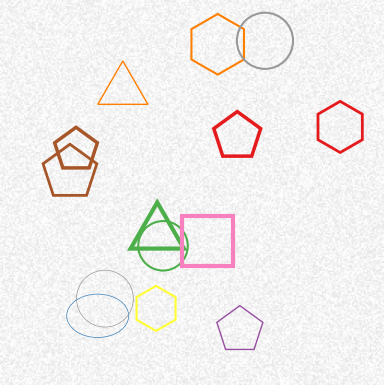[{"shape": "pentagon", "thickness": 2.5, "radius": 0.32, "center": [0.616, 0.646]}, {"shape": "hexagon", "thickness": 2, "radius": 0.33, "center": [0.884, 0.67]}, {"shape": "oval", "thickness": 0.5, "radius": 0.4, "center": [0.254, 0.18]}, {"shape": "circle", "thickness": 1.5, "radius": 0.32, "center": [0.423, 0.362]}, {"shape": "triangle", "thickness": 3, "radius": 0.4, "center": [0.408, 0.394]}, {"shape": "pentagon", "thickness": 1, "radius": 0.31, "center": [0.623, 0.143]}, {"shape": "triangle", "thickness": 1, "radius": 0.38, "center": [0.319, 0.767]}, {"shape": "hexagon", "thickness": 1.5, "radius": 0.39, "center": [0.565, 0.885]}, {"shape": "hexagon", "thickness": 1.5, "radius": 0.29, "center": [0.405, 0.199]}, {"shape": "pentagon", "thickness": 2.5, "radius": 0.29, "center": [0.197, 0.611]}, {"shape": "pentagon", "thickness": 2, "radius": 0.37, "center": [0.182, 0.552]}, {"shape": "square", "thickness": 3, "radius": 0.32, "center": [0.539, 0.374]}, {"shape": "circle", "thickness": 1.5, "radius": 0.36, "center": [0.688, 0.894]}, {"shape": "circle", "thickness": 0.5, "radius": 0.37, "center": [0.272, 0.224]}]